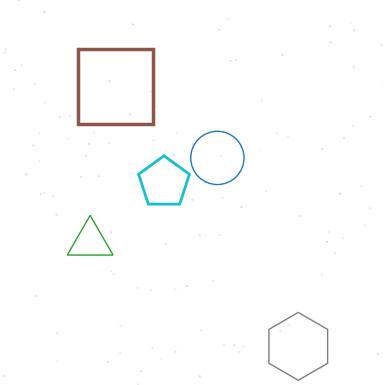[{"shape": "circle", "thickness": 1, "radius": 0.35, "center": [0.565, 0.59]}, {"shape": "triangle", "thickness": 1, "radius": 0.34, "center": [0.234, 0.372]}, {"shape": "square", "thickness": 2.5, "radius": 0.49, "center": [0.299, 0.775]}, {"shape": "hexagon", "thickness": 1, "radius": 0.44, "center": [0.775, 0.1]}, {"shape": "pentagon", "thickness": 2, "radius": 0.35, "center": [0.426, 0.526]}]